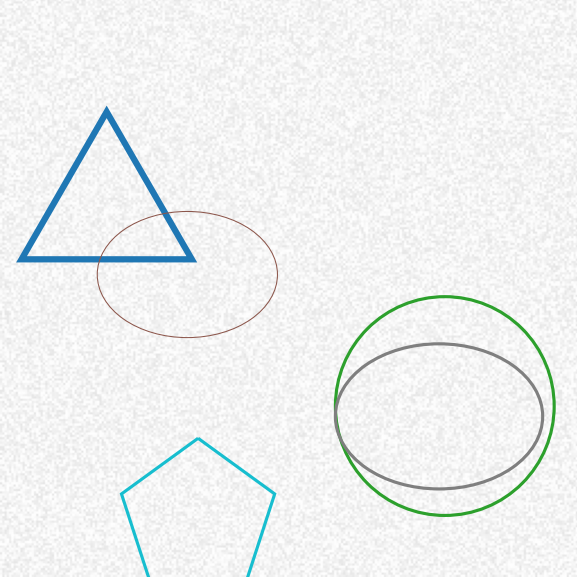[{"shape": "triangle", "thickness": 3, "radius": 0.85, "center": [0.185, 0.635]}, {"shape": "circle", "thickness": 1.5, "radius": 0.95, "center": [0.77, 0.296]}, {"shape": "oval", "thickness": 0.5, "radius": 0.78, "center": [0.324, 0.524]}, {"shape": "oval", "thickness": 1.5, "radius": 0.9, "center": [0.76, 0.278]}, {"shape": "pentagon", "thickness": 1.5, "radius": 0.7, "center": [0.343, 0.101]}]